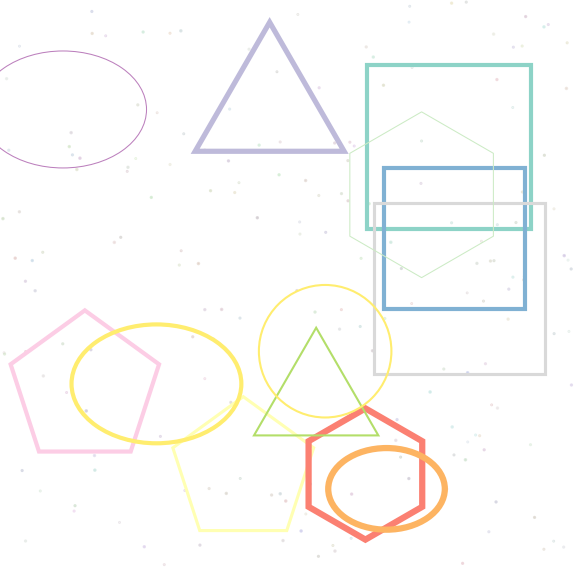[{"shape": "square", "thickness": 2, "radius": 0.71, "center": [0.777, 0.744]}, {"shape": "pentagon", "thickness": 1.5, "radius": 0.64, "center": [0.421, 0.184]}, {"shape": "triangle", "thickness": 2.5, "radius": 0.74, "center": [0.467, 0.812]}, {"shape": "hexagon", "thickness": 3, "radius": 0.57, "center": [0.633, 0.178]}, {"shape": "square", "thickness": 2, "radius": 0.61, "center": [0.787, 0.586]}, {"shape": "oval", "thickness": 3, "radius": 0.5, "center": [0.669, 0.153]}, {"shape": "triangle", "thickness": 1, "radius": 0.62, "center": [0.547, 0.307]}, {"shape": "pentagon", "thickness": 2, "radius": 0.68, "center": [0.147, 0.327]}, {"shape": "square", "thickness": 1.5, "radius": 0.74, "center": [0.796, 0.5]}, {"shape": "oval", "thickness": 0.5, "radius": 0.72, "center": [0.109, 0.81]}, {"shape": "hexagon", "thickness": 0.5, "radius": 0.72, "center": [0.73, 0.662]}, {"shape": "oval", "thickness": 2, "radius": 0.74, "center": [0.271, 0.334]}, {"shape": "circle", "thickness": 1, "radius": 0.57, "center": [0.563, 0.391]}]